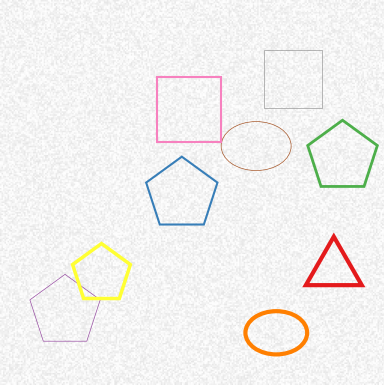[{"shape": "triangle", "thickness": 3, "radius": 0.42, "center": [0.867, 0.301]}, {"shape": "pentagon", "thickness": 1.5, "radius": 0.49, "center": [0.472, 0.496]}, {"shape": "pentagon", "thickness": 2, "radius": 0.48, "center": [0.89, 0.593]}, {"shape": "pentagon", "thickness": 0.5, "radius": 0.48, "center": [0.169, 0.191]}, {"shape": "oval", "thickness": 3, "radius": 0.4, "center": [0.718, 0.136]}, {"shape": "pentagon", "thickness": 2.5, "radius": 0.39, "center": [0.264, 0.288]}, {"shape": "oval", "thickness": 0.5, "radius": 0.45, "center": [0.665, 0.621]}, {"shape": "square", "thickness": 1.5, "radius": 0.42, "center": [0.491, 0.716]}, {"shape": "square", "thickness": 0.5, "radius": 0.38, "center": [0.76, 0.794]}]